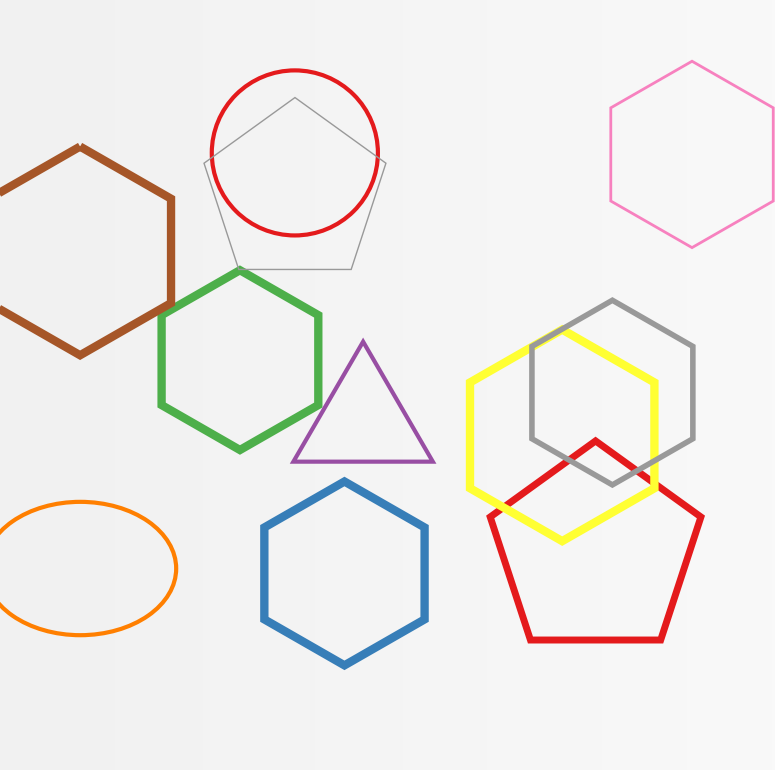[{"shape": "pentagon", "thickness": 2.5, "radius": 0.71, "center": [0.768, 0.284]}, {"shape": "circle", "thickness": 1.5, "radius": 0.54, "center": [0.38, 0.801]}, {"shape": "hexagon", "thickness": 3, "radius": 0.6, "center": [0.444, 0.255]}, {"shape": "hexagon", "thickness": 3, "radius": 0.58, "center": [0.31, 0.532]}, {"shape": "triangle", "thickness": 1.5, "radius": 0.52, "center": [0.469, 0.452]}, {"shape": "oval", "thickness": 1.5, "radius": 0.62, "center": [0.104, 0.262]}, {"shape": "hexagon", "thickness": 3, "radius": 0.69, "center": [0.725, 0.435]}, {"shape": "hexagon", "thickness": 3, "radius": 0.68, "center": [0.103, 0.674]}, {"shape": "hexagon", "thickness": 1, "radius": 0.61, "center": [0.893, 0.799]}, {"shape": "hexagon", "thickness": 2, "radius": 0.6, "center": [0.79, 0.49]}, {"shape": "pentagon", "thickness": 0.5, "radius": 0.62, "center": [0.381, 0.75]}]